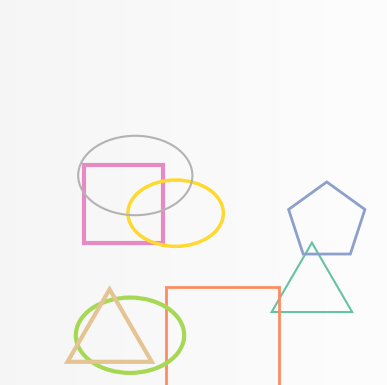[{"shape": "triangle", "thickness": 1.5, "radius": 0.6, "center": [0.805, 0.249]}, {"shape": "square", "thickness": 2, "radius": 0.73, "center": [0.574, 0.108]}, {"shape": "pentagon", "thickness": 2, "radius": 0.52, "center": [0.843, 0.424]}, {"shape": "square", "thickness": 3, "radius": 0.51, "center": [0.32, 0.471]}, {"shape": "oval", "thickness": 3, "radius": 0.7, "center": [0.335, 0.129]}, {"shape": "oval", "thickness": 2.5, "radius": 0.62, "center": [0.453, 0.446]}, {"shape": "triangle", "thickness": 3, "radius": 0.63, "center": [0.283, 0.123]}, {"shape": "oval", "thickness": 1.5, "radius": 0.74, "center": [0.349, 0.544]}]